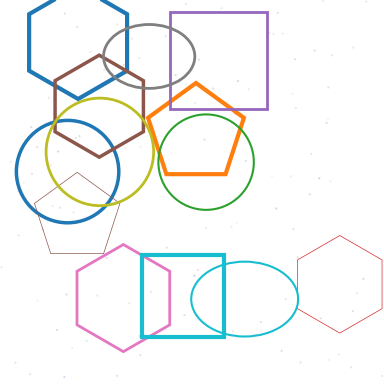[{"shape": "circle", "thickness": 2.5, "radius": 0.66, "center": [0.176, 0.554]}, {"shape": "hexagon", "thickness": 3, "radius": 0.73, "center": [0.203, 0.89]}, {"shape": "pentagon", "thickness": 3, "radius": 0.65, "center": [0.509, 0.654]}, {"shape": "circle", "thickness": 1.5, "radius": 0.62, "center": [0.535, 0.579]}, {"shape": "hexagon", "thickness": 0.5, "radius": 0.63, "center": [0.883, 0.262]}, {"shape": "square", "thickness": 2, "radius": 0.63, "center": [0.568, 0.843]}, {"shape": "hexagon", "thickness": 2.5, "radius": 0.66, "center": [0.258, 0.724]}, {"shape": "pentagon", "thickness": 0.5, "radius": 0.58, "center": [0.2, 0.436]}, {"shape": "hexagon", "thickness": 2, "radius": 0.7, "center": [0.32, 0.226]}, {"shape": "oval", "thickness": 2, "radius": 0.59, "center": [0.387, 0.853]}, {"shape": "circle", "thickness": 2, "radius": 0.7, "center": [0.259, 0.605]}, {"shape": "square", "thickness": 3, "radius": 0.53, "center": [0.476, 0.231]}, {"shape": "oval", "thickness": 1.5, "radius": 0.69, "center": [0.636, 0.223]}]